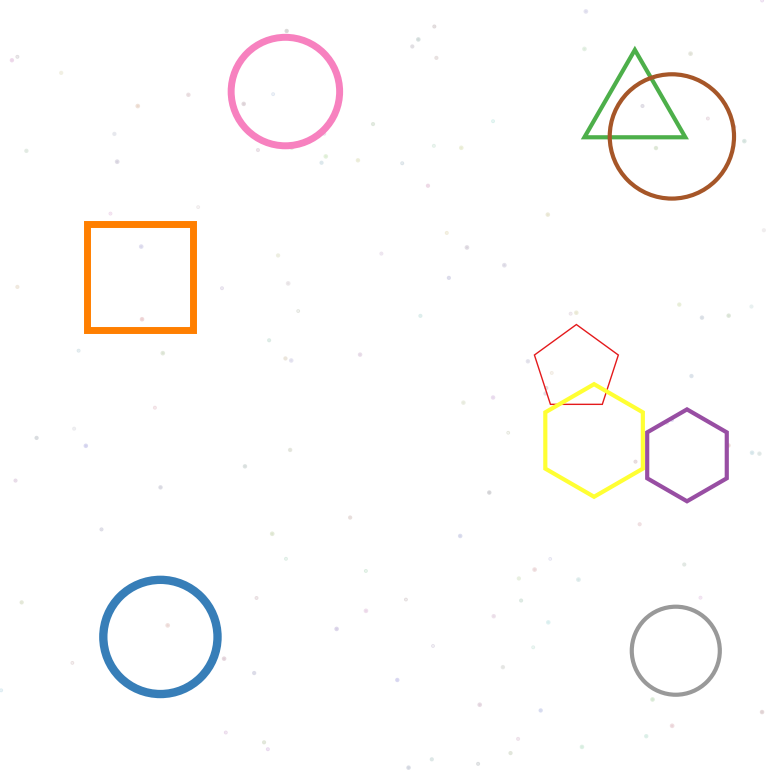[{"shape": "pentagon", "thickness": 0.5, "radius": 0.29, "center": [0.749, 0.521]}, {"shape": "circle", "thickness": 3, "radius": 0.37, "center": [0.208, 0.173]}, {"shape": "triangle", "thickness": 1.5, "radius": 0.38, "center": [0.824, 0.86]}, {"shape": "hexagon", "thickness": 1.5, "radius": 0.3, "center": [0.892, 0.409]}, {"shape": "square", "thickness": 2.5, "radius": 0.34, "center": [0.182, 0.641]}, {"shape": "hexagon", "thickness": 1.5, "radius": 0.37, "center": [0.772, 0.428]}, {"shape": "circle", "thickness": 1.5, "radius": 0.4, "center": [0.873, 0.823]}, {"shape": "circle", "thickness": 2.5, "radius": 0.35, "center": [0.371, 0.881]}, {"shape": "circle", "thickness": 1.5, "radius": 0.29, "center": [0.878, 0.155]}]